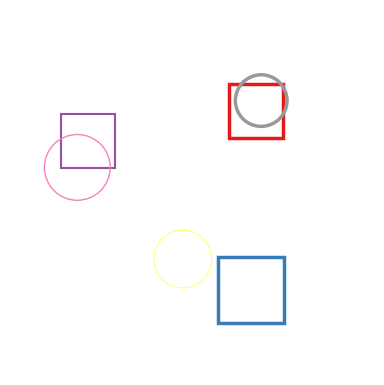[{"shape": "square", "thickness": 2.5, "radius": 0.35, "center": [0.665, 0.712]}, {"shape": "square", "thickness": 2.5, "radius": 0.43, "center": [0.652, 0.246]}, {"shape": "square", "thickness": 1.5, "radius": 0.35, "center": [0.229, 0.634]}, {"shape": "circle", "thickness": 0.5, "radius": 0.37, "center": [0.475, 0.327]}, {"shape": "circle", "thickness": 1, "radius": 0.43, "center": [0.201, 0.565]}, {"shape": "circle", "thickness": 2.5, "radius": 0.34, "center": [0.678, 0.739]}]